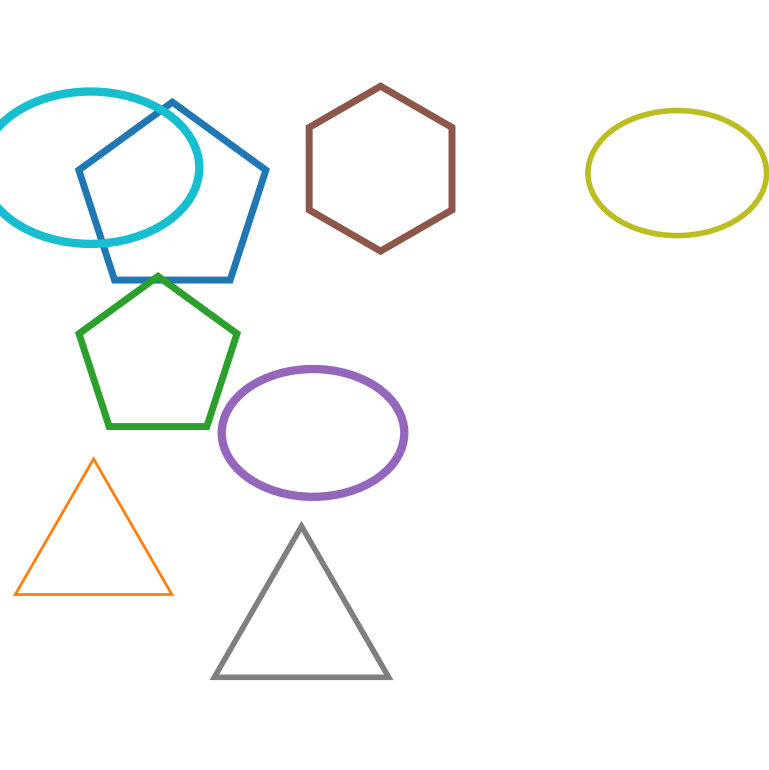[{"shape": "pentagon", "thickness": 2.5, "radius": 0.64, "center": [0.224, 0.74]}, {"shape": "triangle", "thickness": 1, "radius": 0.59, "center": [0.122, 0.287]}, {"shape": "pentagon", "thickness": 2.5, "radius": 0.54, "center": [0.205, 0.533]}, {"shape": "oval", "thickness": 3, "radius": 0.59, "center": [0.407, 0.438]}, {"shape": "hexagon", "thickness": 2.5, "radius": 0.54, "center": [0.494, 0.781]}, {"shape": "triangle", "thickness": 2, "radius": 0.65, "center": [0.392, 0.186]}, {"shape": "oval", "thickness": 2, "radius": 0.58, "center": [0.88, 0.775]}, {"shape": "oval", "thickness": 3, "radius": 0.71, "center": [0.117, 0.782]}]